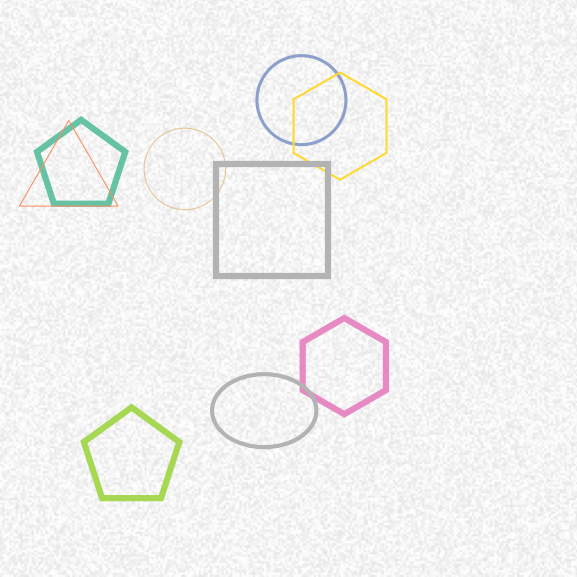[{"shape": "pentagon", "thickness": 3, "radius": 0.4, "center": [0.14, 0.711]}, {"shape": "triangle", "thickness": 0.5, "radius": 0.49, "center": [0.119, 0.692]}, {"shape": "circle", "thickness": 1.5, "radius": 0.39, "center": [0.522, 0.826]}, {"shape": "hexagon", "thickness": 3, "radius": 0.42, "center": [0.596, 0.365]}, {"shape": "pentagon", "thickness": 3, "radius": 0.43, "center": [0.228, 0.207]}, {"shape": "hexagon", "thickness": 1, "radius": 0.46, "center": [0.589, 0.781]}, {"shape": "circle", "thickness": 0.5, "radius": 0.35, "center": [0.32, 0.707]}, {"shape": "square", "thickness": 3, "radius": 0.49, "center": [0.47, 0.619]}, {"shape": "oval", "thickness": 2, "radius": 0.45, "center": [0.458, 0.288]}]